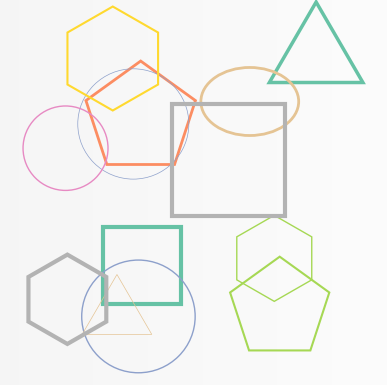[{"shape": "triangle", "thickness": 2.5, "radius": 0.7, "center": [0.816, 0.855]}, {"shape": "square", "thickness": 3, "radius": 0.5, "center": [0.366, 0.31]}, {"shape": "pentagon", "thickness": 2, "radius": 0.74, "center": [0.363, 0.693]}, {"shape": "circle", "thickness": 0.5, "radius": 0.72, "center": [0.344, 0.678]}, {"shape": "circle", "thickness": 1, "radius": 0.73, "center": [0.357, 0.178]}, {"shape": "circle", "thickness": 1, "radius": 0.55, "center": [0.169, 0.615]}, {"shape": "hexagon", "thickness": 1, "radius": 0.56, "center": [0.708, 0.329]}, {"shape": "pentagon", "thickness": 1.5, "radius": 0.67, "center": [0.722, 0.199]}, {"shape": "hexagon", "thickness": 1.5, "radius": 0.68, "center": [0.291, 0.848]}, {"shape": "oval", "thickness": 2, "radius": 0.63, "center": [0.645, 0.736]}, {"shape": "triangle", "thickness": 0.5, "radius": 0.52, "center": [0.302, 0.183]}, {"shape": "square", "thickness": 3, "radius": 0.73, "center": [0.589, 0.585]}, {"shape": "hexagon", "thickness": 3, "radius": 0.58, "center": [0.174, 0.223]}]